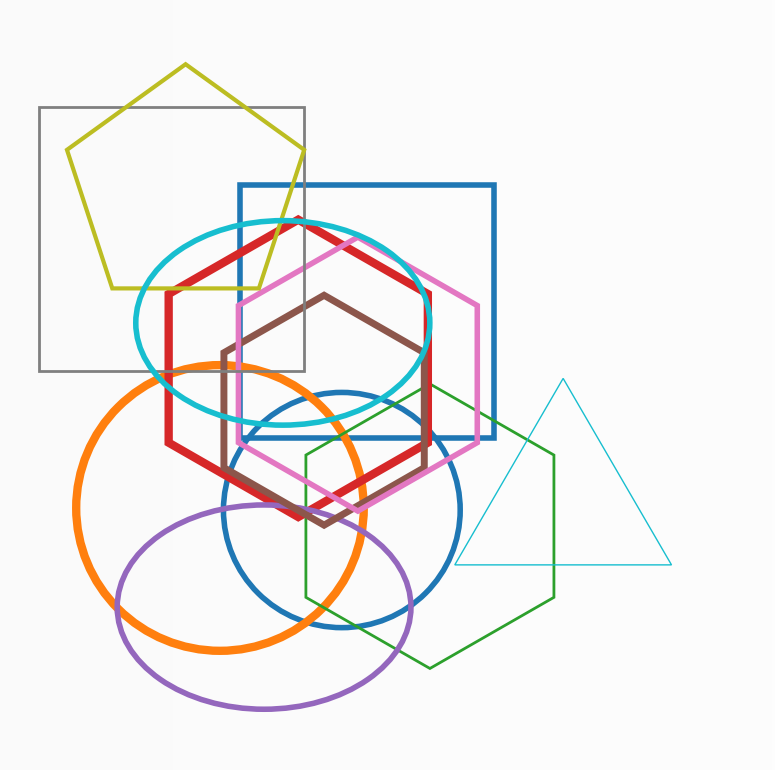[{"shape": "square", "thickness": 2, "radius": 0.82, "center": [0.474, 0.595]}, {"shape": "circle", "thickness": 2, "radius": 0.76, "center": [0.441, 0.338]}, {"shape": "circle", "thickness": 3, "radius": 0.93, "center": [0.284, 0.34]}, {"shape": "hexagon", "thickness": 1, "radius": 0.92, "center": [0.555, 0.317]}, {"shape": "hexagon", "thickness": 3, "radius": 0.97, "center": [0.385, 0.522]}, {"shape": "oval", "thickness": 2, "radius": 0.95, "center": [0.341, 0.212]}, {"shape": "hexagon", "thickness": 2.5, "radius": 0.75, "center": [0.418, 0.467]}, {"shape": "hexagon", "thickness": 2, "radius": 0.89, "center": [0.462, 0.514]}, {"shape": "square", "thickness": 1, "radius": 0.85, "center": [0.221, 0.69]}, {"shape": "pentagon", "thickness": 1.5, "radius": 0.8, "center": [0.239, 0.756]}, {"shape": "triangle", "thickness": 0.5, "radius": 0.81, "center": [0.727, 0.347]}, {"shape": "oval", "thickness": 2, "radius": 0.95, "center": [0.365, 0.581]}]